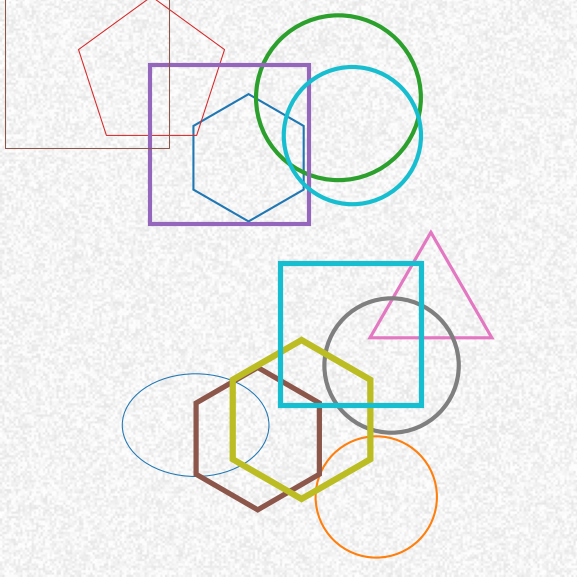[{"shape": "hexagon", "thickness": 1, "radius": 0.55, "center": [0.43, 0.726]}, {"shape": "oval", "thickness": 0.5, "radius": 0.63, "center": [0.339, 0.263]}, {"shape": "circle", "thickness": 1, "radius": 0.53, "center": [0.652, 0.139]}, {"shape": "circle", "thickness": 2, "radius": 0.71, "center": [0.586, 0.83]}, {"shape": "pentagon", "thickness": 0.5, "radius": 0.66, "center": [0.262, 0.872]}, {"shape": "square", "thickness": 2, "radius": 0.69, "center": [0.397, 0.749]}, {"shape": "hexagon", "thickness": 2.5, "radius": 0.62, "center": [0.446, 0.24]}, {"shape": "square", "thickness": 0.5, "radius": 0.71, "center": [0.15, 0.884]}, {"shape": "triangle", "thickness": 1.5, "radius": 0.61, "center": [0.746, 0.475]}, {"shape": "circle", "thickness": 2, "radius": 0.58, "center": [0.678, 0.366]}, {"shape": "hexagon", "thickness": 3, "radius": 0.69, "center": [0.522, 0.273]}, {"shape": "circle", "thickness": 2, "radius": 0.59, "center": [0.61, 0.764]}, {"shape": "square", "thickness": 2.5, "radius": 0.61, "center": [0.607, 0.421]}]